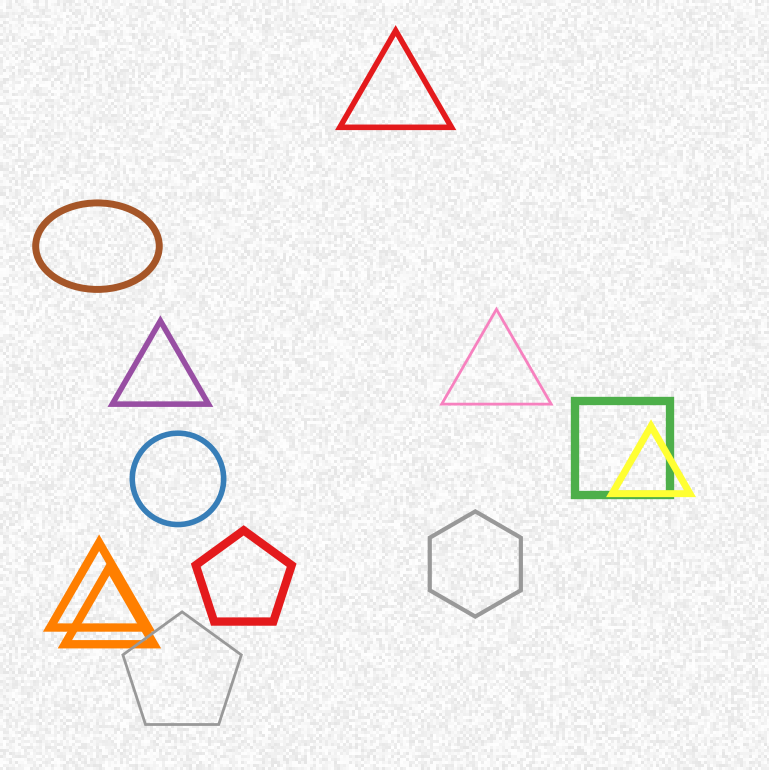[{"shape": "triangle", "thickness": 2, "radius": 0.42, "center": [0.514, 0.877]}, {"shape": "pentagon", "thickness": 3, "radius": 0.33, "center": [0.316, 0.246]}, {"shape": "circle", "thickness": 2, "radius": 0.3, "center": [0.231, 0.378]}, {"shape": "square", "thickness": 3, "radius": 0.31, "center": [0.808, 0.418]}, {"shape": "triangle", "thickness": 2, "radius": 0.36, "center": [0.208, 0.511]}, {"shape": "triangle", "thickness": 3, "radius": 0.33, "center": [0.142, 0.197]}, {"shape": "triangle", "thickness": 3, "radius": 0.37, "center": [0.129, 0.222]}, {"shape": "triangle", "thickness": 2.5, "radius": 0.29, "center": [0.845, 0.388]}, {"shape": "oval", "thickness": 2.5, "radius": 0.4, "center": [0.127, 0.68]}, {"shape": "triangle", "thickness": 1, "radius": 0.41, "center": [0.645, 0.516]}, {"shape": "hexagon", "thickness": 1.5, "radius": 0.34, "center": [0.617, 0.268]}, {"shape": "pentagon", "thickness": 1, "radius": 0.4, "center": [0.237, 0.125]}]